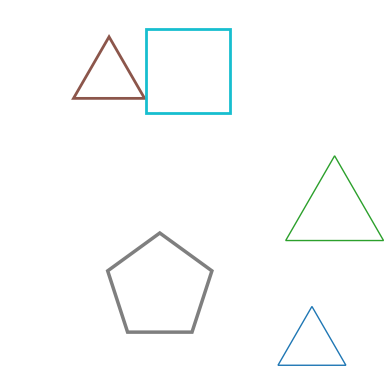[{"shape": "triangle", "thickness": 1, "radius": 0.51, "center": [0.81, 0.102]}, {"shape": "triangle", "thickness": 1, "radius": 0.73, "center": [0.869, 0.449]}, {"shape": "triangle", "thickness": 2, "radius": 0.53, "center": [0.283, 0.798]}, {"shape": "pentagon", "thickness": 2.5, "radius": 0.71, "center": [0.415, 0.252]}, {"shape": "square", "thickness": 2, "radius": 0.55, "center": [0.488, 0.816]}]